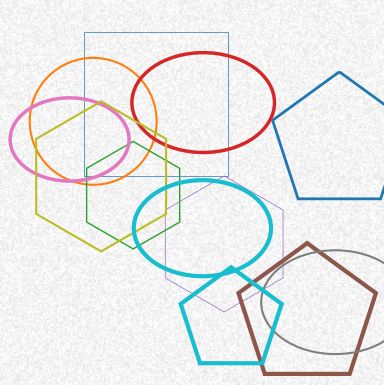[{"shape": "square", "thickness": 0.5, "radius": 0.94, "center": [0.406, 0.73]}, {"shape": "pentagon", "thickness": 2, "radius": 0.91, "center": [0.881, 0.631]}, {"shape": "circle", "thickness": 1.5, "radius": 0.82, "center": [0.242, 0.685]}, {"shape": "hexagon", "thickness": 1, "radius": 0.7, "center": [0.346, 0.493]}, {"shape": "oval", "thickness": 2.5, "radius": 0.93, "center": [0.528, 0.734]}, {"shape": "hexagon", "thickness": 0.5, "radius": 0.88, "center": [0.582, 0.366]}, {"shape": "pentagon", "thickness": 3, "radius": 0.94, "center": [0.798, 0.181]}, {"shape": "oval", "thickness": 2.5, "radius": 0.77, "center": [0.181, 0.638]}, {"shape": "oval", "thickness": 1.5, "radius": 0.96, "center": [0.871, 0.215]}, {"shape": "hexagon", "thickness": 1.5, "radius": 0.97, "center": [0.263, 0.542]}, {"shape": "oval", "thickness": 3, "radius": 0.89, "center": [0.526, 0.407]}, {"shape": "pentagon", "thickness": 3, "radius": 0.69, "center": [0.6, 0.168]}]